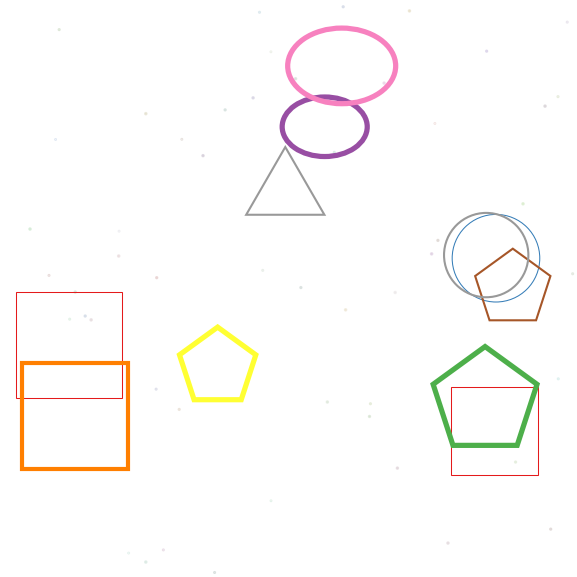[{"shape": "square", "thickness": 0.5, "radius": 0.46, "center": [0.119, 0.402]}, {"shape": "square", "thickness": 0.5, "radius": 0.38, "center": [0.857, 0.253]}, {"shape": "circle", "thickness": 0.5, "radius": 0.38, "center": [0.859, 0.552]}, {"shape": "pentagon", "thickness": 2.5, "radius": 0.47, "center": [0.84, 0.304]}, {"shape": "oval", "thickness": 2.5, "radius": 0.37, "center": [0.562, 0.78]}, {"shape": "square", "thickness": 2, "radius": 0.46, "center": [0.13, 0.279]}, {"shape": "pentagon", "thickness": 2.5, "radius": 0.35, "center": [0.377, 0.363]}, {"shape": "pentagon", "thickness": 1, "radius": 0.34, "center": [0.888, 0.5]}, {"shape": "oval", "thickness": 2.5, "radius": 0.47, "center": [0.592, 0.885]}, {"shape": "triangle", "thickness": 1, "radius": 0.39, "center": [0.494, 0.666]}, {"shape": "circle", "thickness": 1, "radius": 0.37, "center": [0.842, 0.557]}]